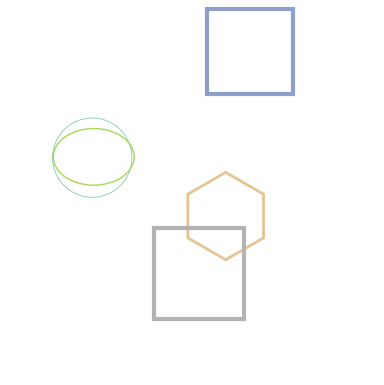[{"shape": "circle", "thickness": 0.5, "radius": 0.51, "center": [0.24, 0.591]}, {"shape": "square", "thickness": 3, "radius": 0.56, "center": [0.649, 0.866]}, {"shape": "oval", "thickness": 1, "radius": 0.53, "center": [0.243, 0.593]}, {"shape": "hexagon", "thickness": 2, "radius": 0.57, "center": [0.586, 0.439]}, {"shape": "square", "thickness": 3, "radius": 0.59, "center": [0.517, 0.29]}]